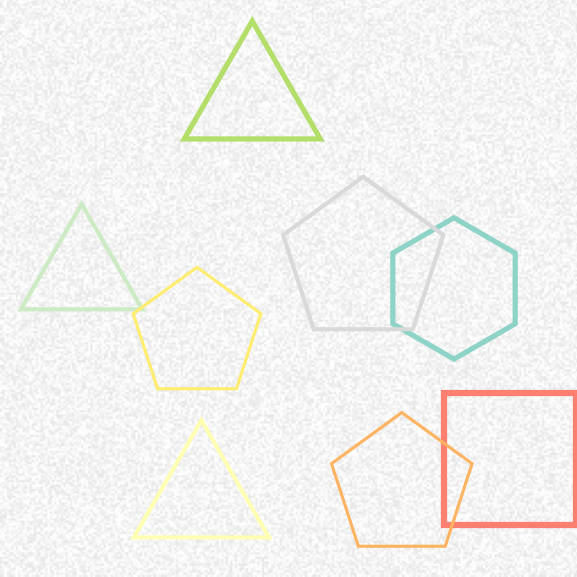[{"shape": "hexagon", "thickness": 2.5, "radius": 0.61, "center": [0.786, 0.5]}, {"shape": "triangle", "thickness": 2, "radius": 0.68, "center": [0.349, 0.136]}, {"shape": "square", "thickness": 3, "radius": 0.57, "center": [0.883, 0.205]}, {"shape": "pentagon", "thickness": 1.5, "radius": 0.64, "center": [0.696, 0.157]}, {"shape": "triangle", "thickness": 2.5, "radius": 0.68, "center": [0.437, 0.827]}, {"shape": "pentagon", "thickness": 2, "radius": 0.73, "center": [0.629, 0.547]}, {"shape": "triangle", "thickness": 2, "radius": 0.61, "center": [0.141, 0.524]}, {"shape": "pentagon", "thickness": 1.5, "radius": 0.58, "center": [0.341, 0.42]}]